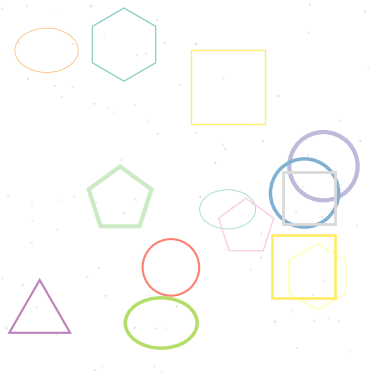[{"shape": "oval", "thickness": 0.5, "radius": 0.36, "center": [0.591, 0.456]}, {"shape": "hexagon", "thickness": 1, "radius": 0.47, "center": [0.322, 0.884]}, {"shape": "hexagon", "thickness": 1, "radius": 0.43, "center": [0.824, 0.281]}, {"shape": "circle", "thickness": 3, "radius": 0.44, "center": [0.84, 0.568]}, {"shape": "circle", "thickness": 1.5, "radius": 0.37, "center": [0.444, 0.305]}, {"shape": "circle", "thickness": 2.5, "radius": 0.44, "center": [0.791, 0.499]}, {"shape": "oval", "thickness": 0.5, "radius": 0.41, "center": [0.121, 0.869]}, {"shape": "oval", "thickness": 2.5, "radius": 0.47, "center": [0.419, 0.161]}, {"shape": "pentagon", "thickness": 1, "radius": 0.38, "center": [0.639, 0.41]}, {"shape": "square", "thickness": 2, "radius": 0.34, "center": [0.803, 0.487]}, {"shape": "triangle", "thickness": 1.5, "radius": 0.46, "center": [0.103, 0.181]}, {"shape": "pentagon", "thickness": 3, "radius": 0.43, "center": [0.312, 0.482]}, {"shape": "square", "thickness": 1, "radius": 0.48, "center": [0.593, 0.774]}, {"shape": "square", "thickness": 2, "radius": 0.41, "center": [0.787, 0.308]}]